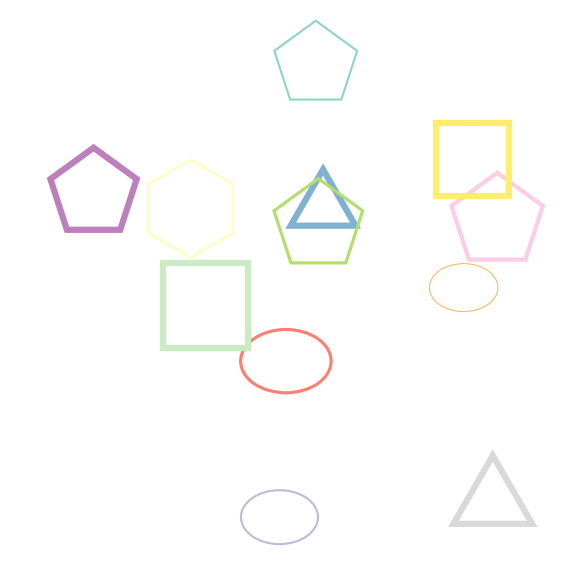[{"shape": "pentagon", "thickness": 1, "radius": 0.38, "center": [0.547, 0.888]}, {"shape": "hexagon", "thickness": 1, "radius": 0.42, "center": [0.33, 0.638]}, {"shape": "oval", "thickness": 1, "radius": 0.33, "center": [0.484, 0.104]}, {"shape": "oval", "thickness": 1.5, "radius": 0.39, "center": [0.495, 0.374]}, {"shape": "triangle", "thickness": 3, "radius": 0.32, "center": [0.559, 0.641]}, {"shape": "oval", "thickness": 0.5, "radius": 0.3, "center": [0.803, 0.501]}, {"shape": "pentagon", "thickness": 1.5, "radius": 0.4, "center": [0.551, 0.609]}, {"shape": "pentagon", "thickness": 2, "radius": 0.42, "center": [0.861, 0.617]}, {"shape": "triangle", "thickness": 3, "radius": 0.39, "center": [0.853, 0.131]}, {"shape": "pentagon", "thickness": 3, "radius": 0.39, "center": [0.162, 0.665]}, {"shape": "square", "thickness": 3, "radius": 0.37, "center": [0.355, 0.47]}, {"shape": "square", "thickness": 3, "radius": 0.32, "center": [0.819, 0.723]}]